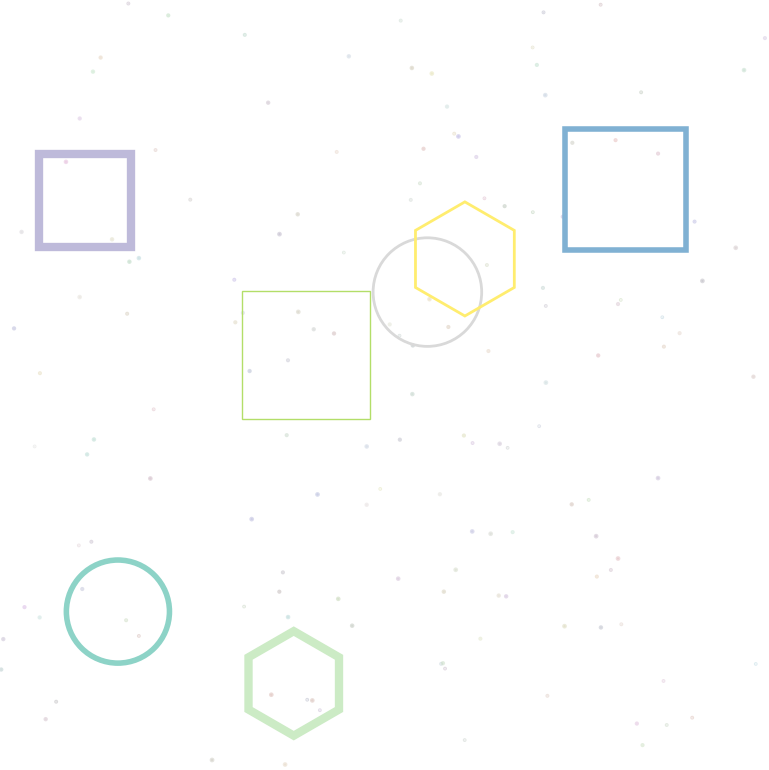[{"shape": "circle", "thickness": 2, "radius": 0.33, "center": [0.153, 0.206]}, {"shape": "square", "thickness": 3, "radius": 0.3, "center": [0.111, 0.739]}, {"shape": "square", "thickness": 2, "radius": 0.39, "center": [0.812, 0.754]}, {"shape": "square", "thickness": 0.5, "radius": 0.41, "center": [0.398, 0.539]}, {"shape": "circle", "thickness": 1, "radius": 0.35, "center": [0.555, 0.621]}, {"shape": "hexagon", "thickness": 3, "radius": 0.34, "center": [0.381, 0.112]}, {"shape": "hexagon", "thickness": 1, "radius": 0.37, "center": [0.604, 0.664]}]